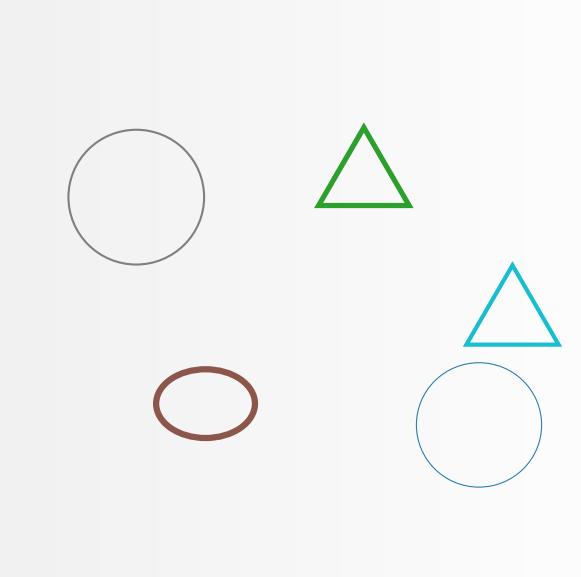[{"shape": "circle", "thickness": 0.5, "radius": 0.54, "center": [0.824, 0.263]}, {"shape": "triangle", "thickness": 2.5, "radius": 0.45, "center": [0.626, 0.688]}, {"shape": "oval", "thickness": 3, "radius": 0.43, "center": [0.354, 0.3]}, {"shape": "circle", "thickness": 1, "radius": 0.58, "center": [0.234, 0.658]}, {"shape": "triangle", "thickness": 2, "radius": 0.46, "center": [0.882, 0.448]}]